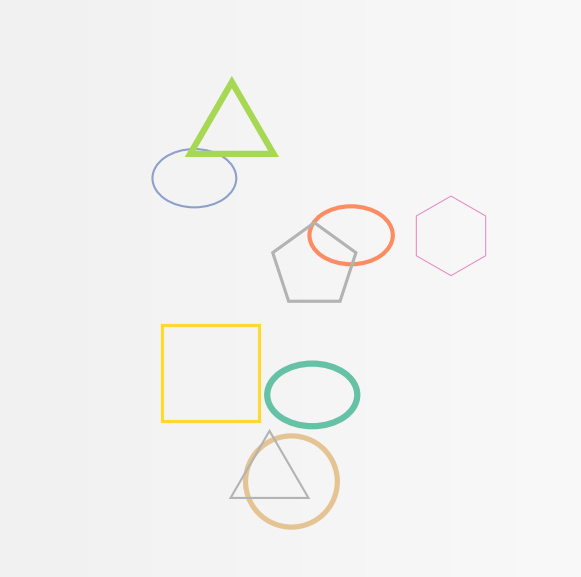[{"shape": "oval", "thickness": 3, "radius": 0.39, "center": [0.537, 0.315]}, {"shape": "oval", "thickness": 2, "radius": 0.36, "center": [0.604, 0.592]}, {"shape": "oval", "thickness": 1, "radius": 0.36, "center": [0.334, 0.691]}, {"shape": "hexagon", "thickness": 0.5, "radius": 0.34, "center": [0.776, 0.591]}, {"shape": "triangle", "thickness": 3, "radius": 0.41, "center": [0.399, 0.774]}, {"shape": "square", "thickness": 1.5, "radius": 0.42, "center": [0.362, 0.354]}, {"shape": "circle", "thickness": 2.5, "radius": 0.39, "center": [0.501, 0.165]}, {"shape": "pentagon", "thickness": 1.5, "radius": 0.38, "center": [0.541, 0.538]}, {"shape": "triangle", "thickness": 1, "radius": 0.39, "center": [0.464, 0.176]}]